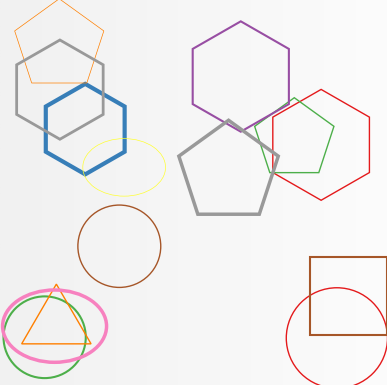[{"shape": "circle", "thickness": 1, "radius": 0.65, "center": [0.869, 0.122]}, {"shape": "hexagon", "thickness": 1, "radius": 0.72, "center": [0.829, 0.624]}, {"shape": "hexagon", "thickness": 3, "radius": 0.59, "center": [0.22, 0.665]}, {"shape": "circle", "thickness": 1.5, "radius": 0.53, "center": [0.115, 0.124]}, {"shape": "pentagon", "thickness": 1, "radius": 0.54, "center": [0.759, 0.639]}, {"shape": "hexagon", "thickness": 1.5, "radius": 0.72, "center": [0.621, 0.801]}, {"shape": "triangle", "thickness": 1, "radius": 0.52, "center": [0.145, 0.159]}, {"shape": "pentagon", "thickness": 0.5, "radius": 0.6, "center": [0.153, 0.882]}, {"shape": "oval", "thickness": 0.5, "radius": 0.53, "center": [0.32, 0.565]}, {"shape": "circle", "thickness": 1, "radius": 0.53, "center": [0.308, 0.36]}, {"shape": "square", "thickness": 1.5, "radius": 0.5, "center": [0.899, 0.231]}, {"shape": "oval", "thickness": 2.5, "radius": 0.67, "center": [0.141, 0.153]}, {"shape": "pentagon", "thickness": 2.5, "radius": 0.67, "center": [0.59, 0.553]}, {"shape": "hexagon", "thickness": 2, "radius": 0.64, "center": [0.155, 0.767]}]